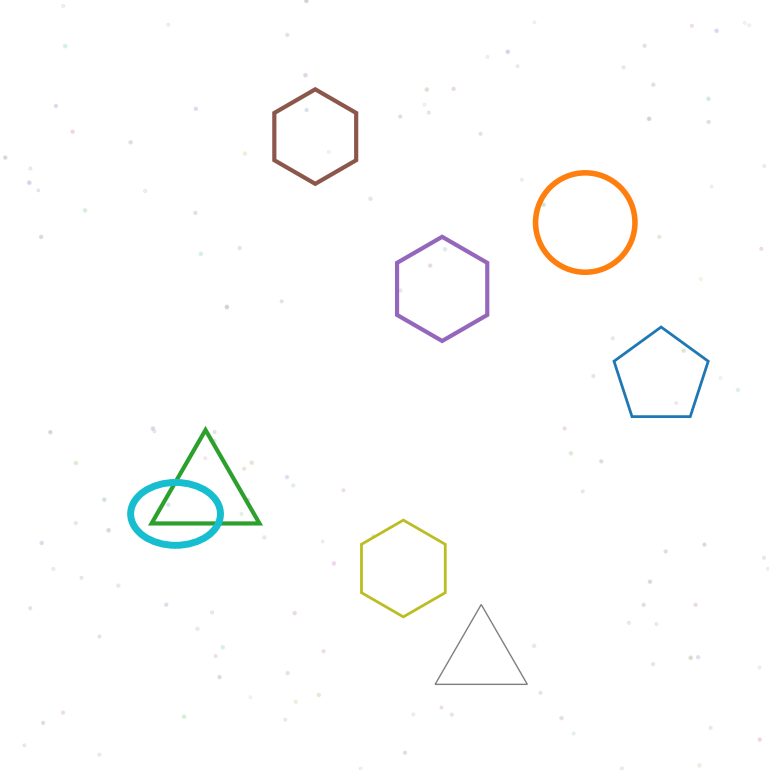[{"shape": "pentagon", "thickness": 1, "radius": 0.32, "center": [0.859, 0.511]}, {"shape": "circle", "thickness": 2, "radius": 0.32, "center": [0.76, 0.711]}, {"shape": "triangle", "thickness": 1.5, "radius": 0.4, "center": [0.267, 0.361]}, {"shape": "hexagon", "thickness": 1.5, "radius": 0.34, "center": [0.574, 0.625]}, {"shape": "hexagon", "thickness": 1.5, "radius": 0.31, "center": [0.409, 0.823]}, {"shape": "triangle", "thickness": 0.5, "radius": 0.35, "center": [0.625, 0.146]}, {"shape": "hexagon", "thickness": 1, "radius": 0.31, "center": [0.524, 0.262]}, {"shape": "oval", "thickness": 2.5, "radius": 0.29, "center": [0.228, 0.333]}]